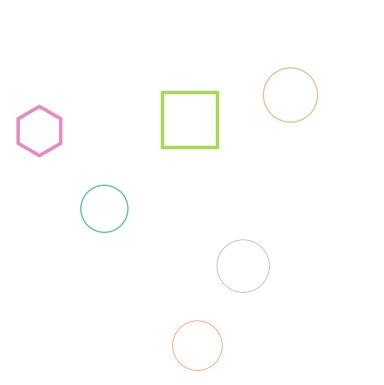[{"shape": "circle", "thickness": 1, "radius": 0.31, "center": [0.271, 0.458]}, {"shape": "circle", "thickness": 0.5, "radius": 0.32, "center": [0.513, 0.102]}, {"shape": "hexagon", "thickness": 2.5, "radius": 0.32, "center": [0.102, 0.66]}, {"shape": "square", "thickness": 2.5, "radius": 0.36, "center": [0.493, 0.689]}, {"shape": "circle", "thickness": 1, "radius": 0.35, "center": [0.754, 0.753]}, {"shape": "circle", "thickness": 0.5, "radius": 0.34, "center": [0.632, 0.309]}]